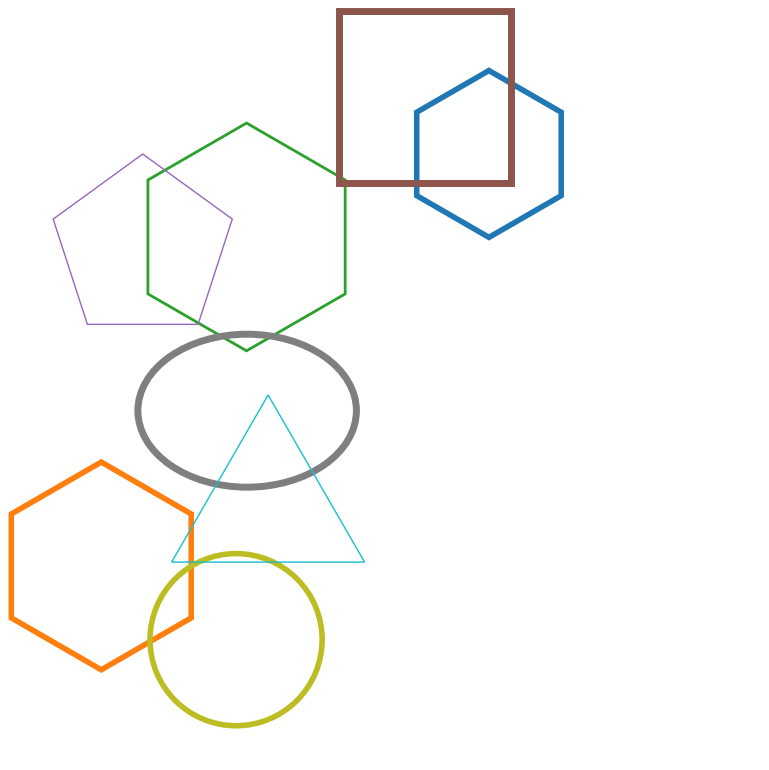[{"shape": "hexagon", "thickness": 2, "radius": 0.54, "center": [0.635, 0.8]}, {"shape": "hexagon", "thickness": 2, "radius": 0.67, "center": [0.132, 0.265]}, {"shape": "hexagon", "thickness": 1, "radius": 0.74, "center": [0.32, 0.692]}, {"shape": "pentagon", "thickness": 0.5, "radius": 0.61, "center": [0.185, 0.678]}, {"shape": "square", "thickness": 2.5, "radius": 0.56, "center": [0.552, 0.875]}, {"shape": "oval", "thickness": 2.5, "radius": 0.71, "center": [0.321, 0.467]}, {"shape": "circle", "thickness": 2, "radius": 0.56, "center": [0.307, 0.169]}, {"shape": "triangle", "thickness": 0.5, "radius": 0.72, "center": [0.348, 0.342]}]